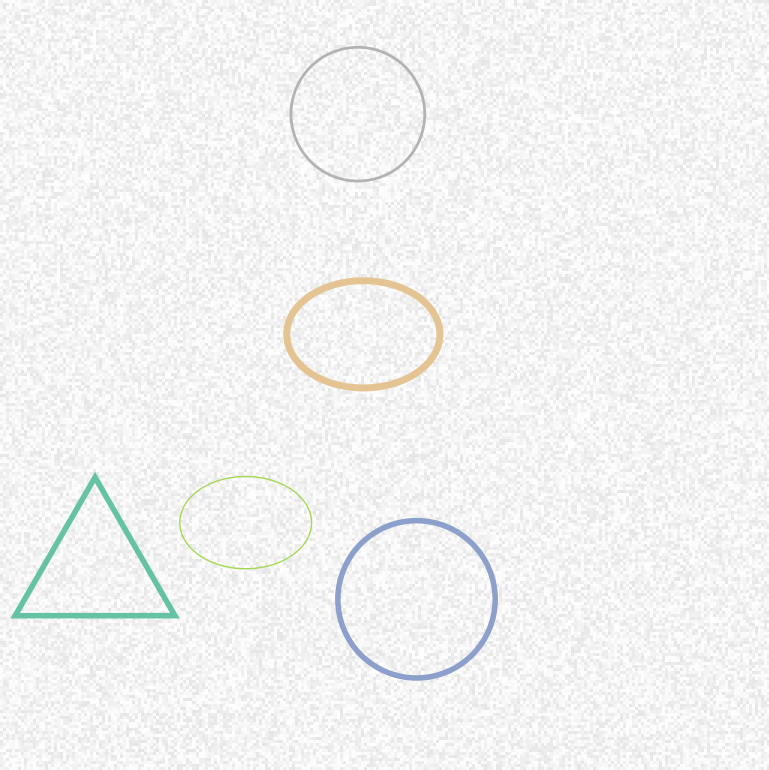[{"shape": "triangle", "thickness": 2, "radius": 0.6, "center": [0.123, 0.26]}, {"shape": "circle", "thickness": 2, "radius": 0.51, "center": [0.541, 0.222]}, {"shape": "oval", "thickness": 0.5, "radius": 0.43, "center": [0.319, 0.321]}, {"shape": "oval", "thickness": 2.5, "radius": 0.5, "center": [0.472, 0.566]}, {"shape": "circle", "thickness": 1, "radius": 0.43, "center": [0.465, 0.852]}]